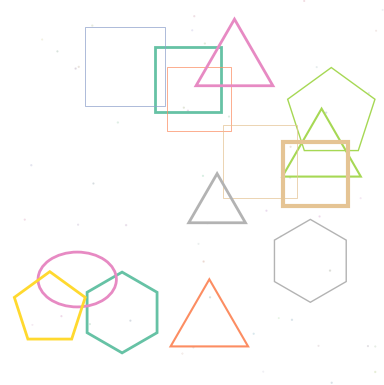[{"shape": "hexagon", "thickness": 2, "radius": 0.52, "center": [0.317, 0.188]}, {"shape": "square", "thickness": 2, "radius": 0.43, "center": [0.488, 0.794]}, {"shape": "square", "thickness": 0.5, "radius": 0.42, "center": [0.518, 0.744]}, {"shape": "triangle", "thickness": 1.5, "radius": 0.58, "center": [0.544, 0.158]}, {"shape": "square", "thickness": 0.5, "radius": 0.52, "center": [0.325, 0.827]}, {"shape": "oval", "thickness": 2, "radius": 0.51, "center": [0.201, 0.274]}, {"shape": "triangle", "thickness": 2, "radius": 0.58, "center": [0.609, 0.835]}, {"shape": "triangle", "thickness": 1.5, "radius": 0.59, "center": [0.835, 0.6]}, {"shape": "pentagon", "thickness": 1, "radius": 0.6, "center": [0.861, 0.705]}, {"shape": "pentagon", "thickness": 2, "radius": 0.48, "center": [0.129, 0.198]}, {"shape": "square", "thickness": 0.5, "radius": 0.48, "center": [0.674, 0.581]}, {"shape": "square", "thickness": 3, "radius": 0.42, "center": [0.819, 0.548]}, {"shape": "hexagon", "thickness": 1, "radius": 0.54, "center": [0.806, 0.322]}, {"shape": "triangle", "thickness": 2, "radius": 0.43, "center": [0.564, 0.464]}]